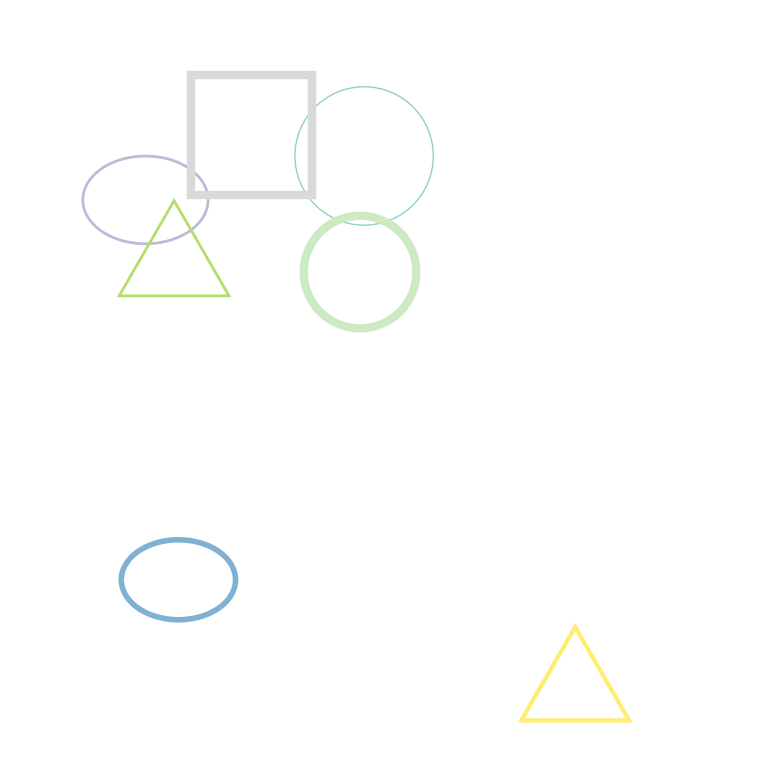[{"shape": "circle", "thickness": 0.5, "radius": 0.45, "center": [0.473, 0.797]}, {"shape": "oval", "thickness": 1, "radius": 0.41, "center": [0.189, 0.74]}, {"shape": "oval", "thickness": 2, "radius": 0.37, "center": [0.232, 0.247]}, {"shape": "triangle", "thickness": 1, "radius": 0.41, "center": [0.226, 0.657]}, {"shape": "square", "thickness": 3, "radius": 0.39, "center": [0.327, 0.825]}, {"shape": "circle", "thickness": 3, "radius": 0.37, "center": [0.468, 0.647]}, {"shape": "triangle", "thickness": 1.5, "radius": 0.4, "center": [0.747, 0.105]}]